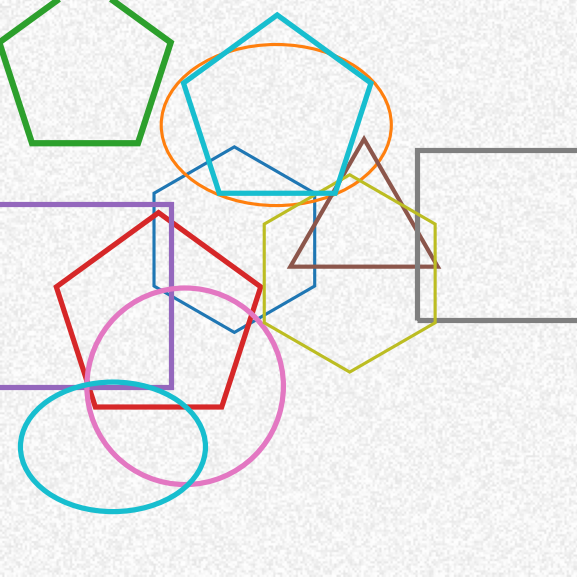[{"shape": "hexagon", "thickness": 1.5, "radius": 0.8, "center": [0.406, 0.584]}, {"shape": "oval", "thickness": 1.5, "radius": 1.0, "center": [0.478, 0.783]}, {"shape": "pentagon", "thickness": 3, "radius": 0.78, "center": [0.147, 0.877]}, {"shape": "pentagon", "thickness": 2.5, "radius": 0.93, "center": [0.275, 0.445]}, {"shape": "square", "thickness": 2.5, "radius": 0.79, "center": [0.137, 0.488]}, {"shape": "triangle", "thickness": 2, "radius": 0.74, "center": [0.63, 0.611]}, {"shape": "circle", "thickness": 2.5, "radius": 0.85, "center": [0.321, 0.33]}, {"shape": "square", "thickness": 2.5, "radius": 0.74, "center": [0.87, 0.592]}, {"shape": "hexagon", "thickness": 1.5, "radius": 0.85, "center": [0.606, 0.526]}, {"shape": "pentagon", "thickness": 2.5, "radius": 0.85, "center": [0.48, 0.803]}, {"shape": "oval", "thickness": 2.5, "radius": 0.8, "center": [0.196, 0.225]}]